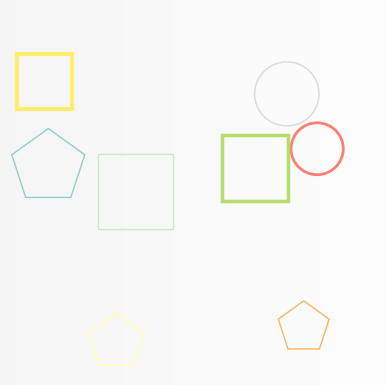[{"shape": "pentagon", "thickness": 1, "radius": 0.5, "center": [0.125, 0.567]}, {"shape": "pentagon", "thickness": 1, "radius": 0.37, "center": [0.301, 0.113]}, {"shape": "circle", "thickness": 2, "radius": 0.34, "center": [0.818, 0.614]}, {"shape": "pentagon", "thickness": 1, "radius": 0.35, "center": [0.784, 0.15]}, {"shape": "square", "thickness": 2.5, "radius": 0.43, "center": [0.658, 0.565]}, {"shape": "circle", "thickness": 1, "radius": 0.42, "center": [0.74, 0.756]}, {"shape": "square", "thickness": 1, "radius": 0.48, "center": [0.35, 0.503]}, {"shape": "square", "thickness": 3, "radius": 0.36, "center": [0.115, 0.787]}]